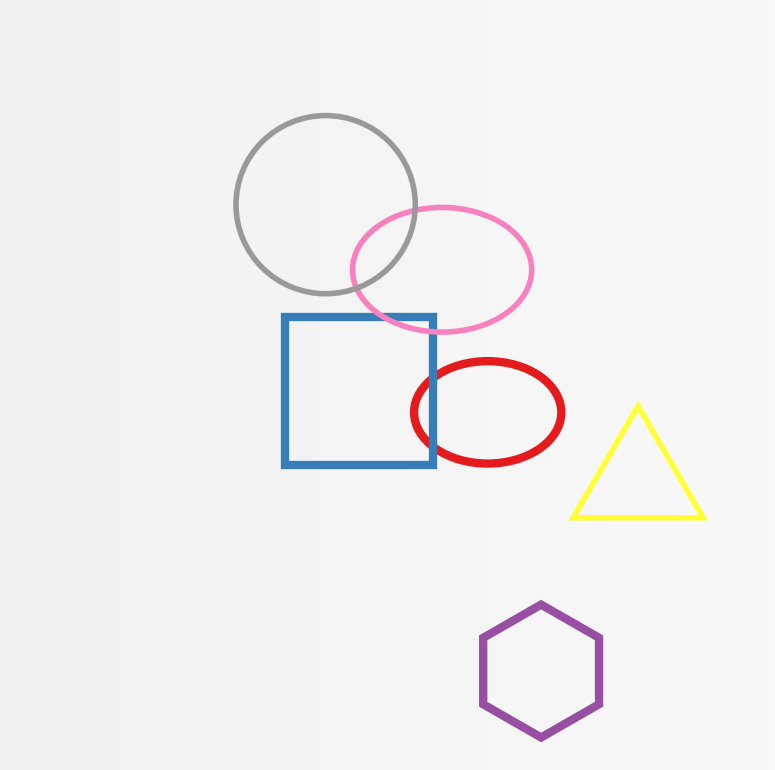[{"shape": "oval", "thickness": 3, "radius": 0.47, "center": [0.629, 0.464]}, {"shape": "square", "thickness": 3, "radius": 0.48, "center": [0.463, 0.492]}, {"shape": "hexagon", "thickness": 3, "radius": 0.43, "center": [0.698, 0.129]}, {"shape": "triangle", "thickness": 2, "radius": 0.48, "center": [0.823, 0.376]}, {"shape": "oval", "thickness": 2, "radius": 0.58, "center": [0.57, 0.65]}, {"shape": "circle", "thickness": 2, "radius": 0.58, "center": [0.42, 0.734]}]